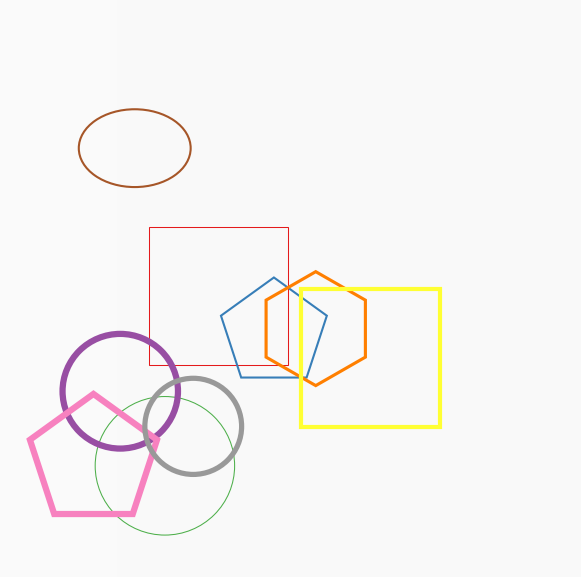[{"shape": "square", "thickness": 0.5, "radius": 0.6, "center": [0.377, 0.487]}, {"shape": "pentagon", "thickness": 1, "radius": 0.48, "center": [0.471, 0.423]}, {"shape": "circle", "thickness": 0.5, "radius": 0.6, "center": [0.284, 0.193]}, {"shape": "circle", "thickness": 3, "radius": 0.5, "center": [0.207, 0.322]}, {"shape": "hexagon", "thickness": 1.5, "radius": 0.49, "center": [0.543, 0.43]}, {"shape": "square", "thickness": 2, "radius": 0.6, "center": [0.638, 0.38]}, {"shape": "oval", "thickness": 1, "radius": 0.48, "center": [0.232, 0.743]}, {"shape": "pentagon", "thickness": 3, "radius": 0.57, "center": [0.161, 0.202]}, {"shape": "circle", "thickness": 2.5, "radius": 0.42, "center": [0.332, 0.261]}]